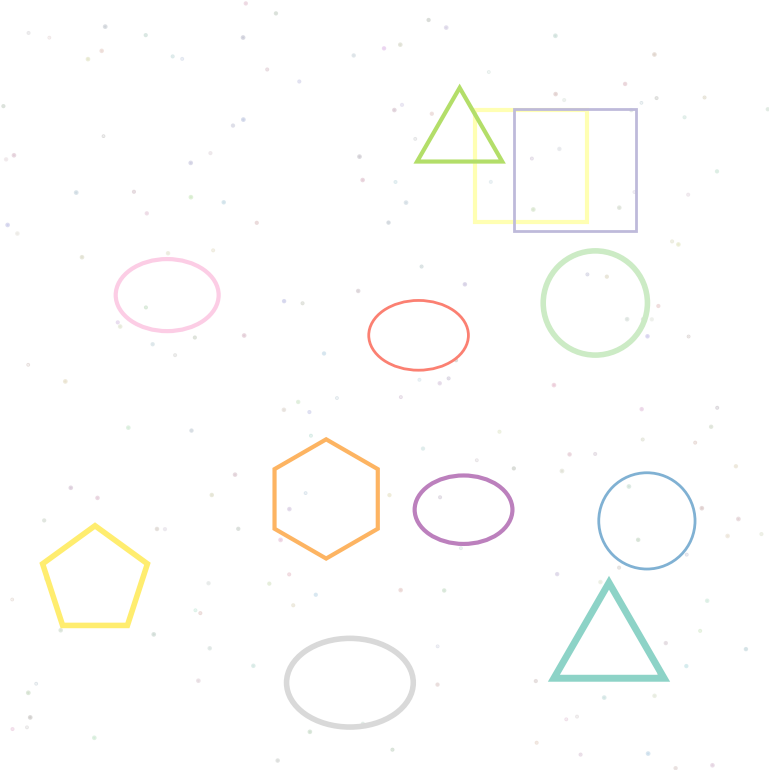[{"shape": "triangle", "thickness": 2.5, "radius": 0.41, "center": [0.791, 0.16]}, {"shape": "square", "thickness": 1.5, "radius": 0.36, "center": [0.69, 0.784]}, {"shape": "square", "thickness": 1, "radius": 0.4, "center": [0.747, 0.779]}, {"shape": "oval", "thickness": 1, "radius": 0.32, "center": [0.544, 0.565]}, {"shape": "circle", "thickness": 1, "radius": 0.31, "center": [0.84, 0.324]}, {"shape": "hexagon", "thickness": 1.5, "radius": 0.39, "center": [0.424, 0.352]}, {"shape": "triangle", "thickness": 1.5, "radius": 0.32, "center": [0.597, 0.822]}, {"shape": "oval", "thickness": 1.5, "radius": 0.33, "center": [0.217, 0.617]}, {"shape": "oval", "thickness": 2, "radius": 0.41, "center": [0.454, 0.113]}, {"shape": "oval", "thickness": 1.5, "radius": 0.32, "center": [0.602, 0.338]}, {"shape": "circle", "thickness": 2, "radius": 0.34, "center": [0.773, 0.607]}, {"shape": "pentagon", "thickness": 2, "radius": 0.36, "center": [0.123, 0.246]}]